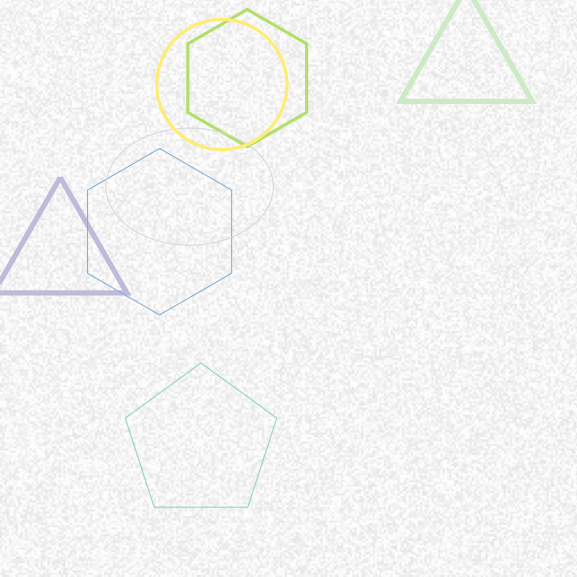[{"shape": "pentagon", "thickness": 0.5, "radius": 0.69, "center": [0.348, 0.233]}, {"shape": "triangle", "thickness": 2.5, "radius": 0.67, "center": [0.104, 0.559]}, {"shape": "hexagon", "thickness": 0.5, "radius": 0.72, "center": [0.276, 0.598]}, {"shape": "hexagon", "thickness": 1.5, "radius": 0.59, "center": [0.428, 0.864]}, {"shape": "oval", "thickness": 0.5, "radius": 0.72, "center": [0.328, 0.676]}, {"shape": "triangle", "thickness": 2.5, "radius": 0.66, "center": [0.808, 0.89]}, {"shape": "circle", "thickness": 1.5, "radius": 0.56, "center": [0.384, 0.853]}]